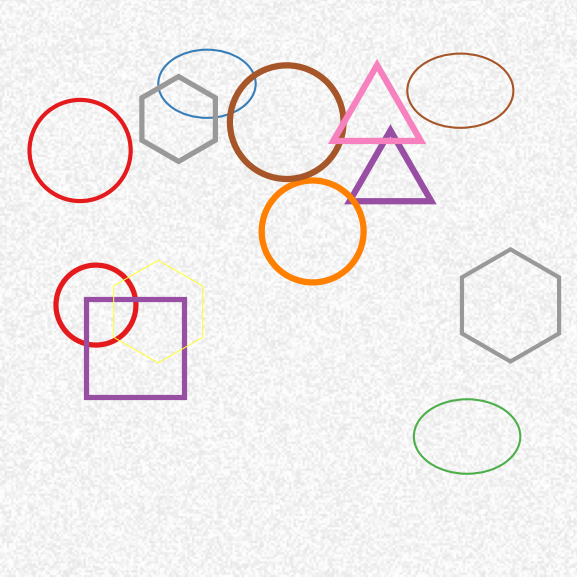[{"shape": "circle", "thickness": 2.5, "radius": 0.35, "center": [0.166, 0.471]}, {"shape": "circle", "thickness": 2, "radius": 0.44, "center": [0.139, 0.739]}, {"shape": "oval", "thickness": 1, "radius": 0.42, "center": [0.358, 0.854]}, {"shape": "oval", "thickness": 1, "radius": 0.46, "center": [0.809, 0.243]}, {"shape": "square", "thickness": 2.5, "radius": 0.42, "center": [0.234, 0.396]}, {"shape": "triangle", "thickness": 3, "radius": 0.41, "center": [0.676, 0.692]}, {"shape": "circle", "thickness": 3, "radius": 0.44, "center": [0.541, 0.598]}, {"shape": "hexagon", "thickness": 0.5, "radius": 0.44, "center": [0.274, 0.46]}, {"shape": "circle", "thickness": 3, "radius": 0.49, "center": [0.496, 0.788]}, {"shape": "oval", "thickness": 1, "radius": 0.46, "center": [0.797, 0.842]}, {"shape": "triangle", "thickness": 3, "radius": 0.44, "center": [0.653, 0.799]}, {"shape": "hexagon", "thickness": 2.5, "radius": 0.37, "center": [0.309, 0.793]}, {"shape": "hexagon", "thickness": 2, "radius": 0.49, "center": [0.884, 0.47]}]